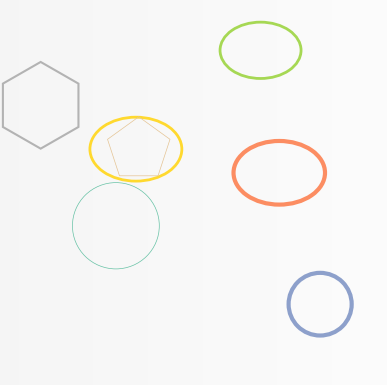[{"shape": "circle", "thickness": 0.5, "radius": 0.56, "center": [0.299, 0.414]}, {"shape": "oval", "thickness": 3, "radius": 0.59, "center": [0.721, 0.551]}, {"shape": "circle", "thickness": 3, "radius": 0.41, "center": [0.826, 0.21]}, {"shape": "oval", "thickness": 2, "radius": 0.52, "center": [0.672, 0.869]}, {"shape": "oval", "thickness": 2, "radius": 0.59, "center": [0.351, 0.613]}, {"shape": "pentagon", "thickness": 0.5, "radius": 0.42, "center": [0.358, 0.612]}, {"shape": "hexagon", "thickness": 1.5, "radius": 0.56, "center": [0.105, 0.727]}]